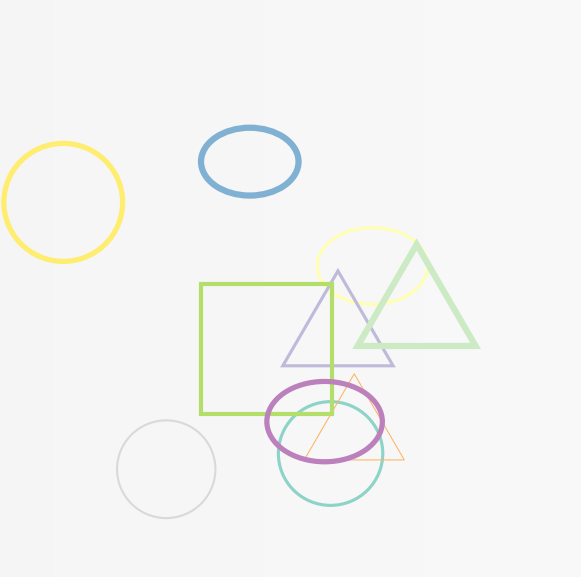[{"shape": "circle", "thickness": 1.5, "radius": 0.45, "center": [0.569, 0.214]}, {"shape": "oval", "thickness": 1.5, "radius": 0.47, "center": [0.641, 0.539]}, {"shape": "triangle", "thickness": 1.5, "radius": 0.55, "center": [0.581, 0.42]}, {"shape": "oval", "thickness": 3, "radius": 0.42, "center": [0.43, 0.719]}, {"shape": "triangle", "thickness": 0.5, "radius": 0.5, "center": [0.609, 0.252]}, {"shape": "square", "thickness": 2, "radius": 0.56, "center": [0.459, 0.396]}, {"shape": "circle", "thickness": 1, "radius": 0.42, "center": [0.286, 0.187]}, {"shape": "oval", "thickness": 2.5, "radius": 0.5, "center": [0.558, 0.269]}, {"shape": "triangle", "thickness": 3, "radius": 0.59, "center": [0.717, 0.459]}, {"shape": "circle", "thickness": 2.5, "radius": 0.51, "center": [0.109, 0.649]}]